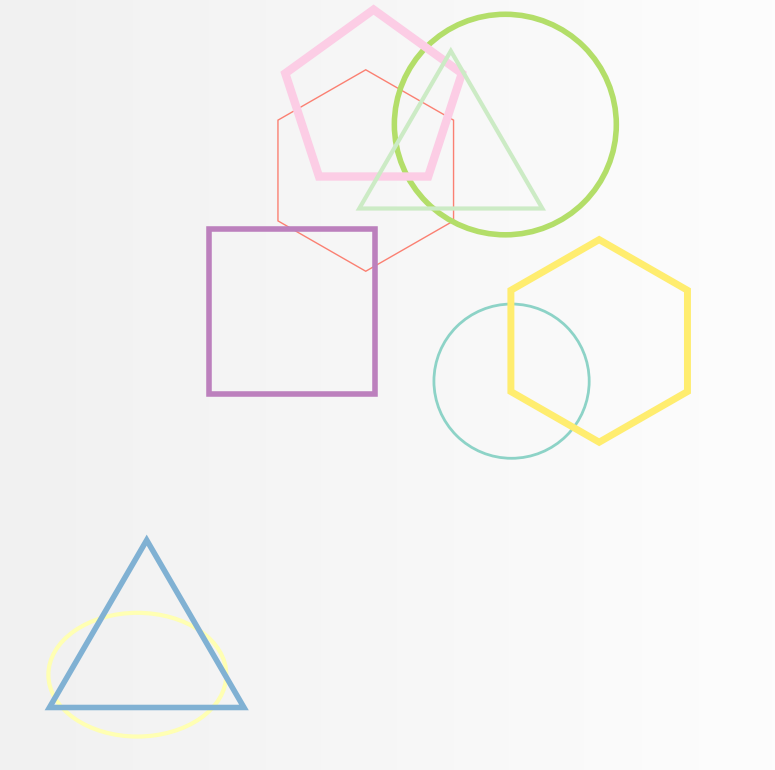[{"shape": "circle", "thickness": 1, "radius": 0.5, "center": [0.66, 0.505]}, {"shape": "oval", "thickness": 1.5, "radius": 0.57, "center": [0.177, 0.124]}, {"shape": "hexagon", "thickness": 0.5, "radius": 0.65, "center": [0.472, 0.779]}, {"shape": "triangle", "thickness": 2, "radius": 0.72, "center": [0.189, 0.154]}, {"shape": "circle", "thickness": 2, "radius": 0.72, "center": [0.652, 0.838]}, {"shape": "pentagon", "thickness": 3, "radius": 0.6, "center": [0.482, 0.868]}, {"shape": "square", "thickness": 2, "radius": 0.53, "center": [0.377, 0.595]}, {"shape": "triangle", "thickness": 1.5, "radius": 0.68, "center": [0.582, 0.797]}, {"shape": "hexagon", "thickness": 2.5, "radius": 0.66, "center": [0.773, 0.557]}]